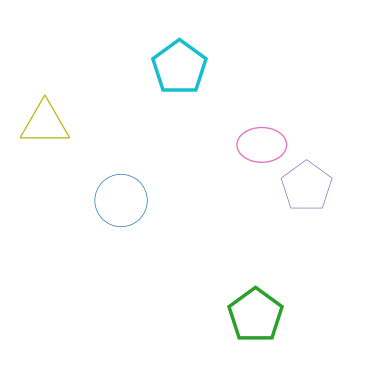[{"shape": "circle", "thickness": 0.5, "radius": 0.34, "center": [0.314, 0.479]}, {"shape": "pentagon", "thickness": 2.5, "radius": 0.36, "center": [0.664, 0.181]}, {"shape": "pentagon", "thickness": 0.5, "radius": 0.35, "center": [0.796, 0.516]}, {"shape": "oval", "thickness": 1, "radius": 0.32, "center": [0.68, 0.624]}, {"shape": "triangle", "thickness": 1, "radius": 0.37, "center": [0.117, 0.679]}, {"shape": "pentagon", "thickness": 2.5, "radius": 0.36, "center": [0.466, 0.825]}]